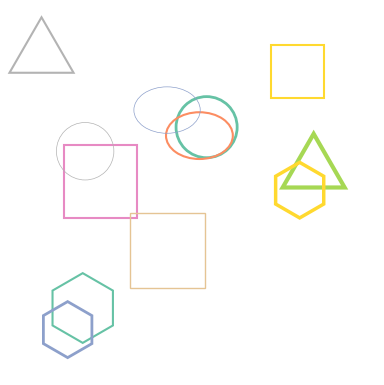[{"shape": "circle", "thickness": 2, "radius": 0.4, "center": [0.537, 0.67]}, {"shape": "hexagon", "thickness": 1.5, "radius": 0.45, "center": [0.215, 0.2]}, {"shape": "oval", "thickness": 1.5, "radius": 0.43, "center": [0.518, 0.648]}, {"shape": "oval", "thickness": 0.5, "radius": 0.43, "center": [0.434, 0.714]}, {"shape": "hexagon", "thickness": 2, "radius": 0.36, "center": [0.176, 0.144]}, {"shape": "square", "thickness": 1.5, "radius": 0.48, "center": [0.261, 0.528]}, {"shape": "triangle", "thickness": 3, "radius": 0.46, "center": [0.815, 0.559]}, {"shape": "hexagon", "thickness": 2.5, "radius": 0.36, "center": [0.778, 0.506]}, {"shape": "square", "thickness": 1.5, "radius": 0.34, "center": [0.772, 0.814]}, {"shape": "square", "thickness": 1, "radius": 0.49, "center": [0.434, 0.35]}, {"shape": "triangle", "thickness": 1.5, "radius": 0.48, "center": [0.108, 0.859]}, {"shape": "circle", "thickness": 0.5, "radius": 0.37, "center": [0.221, 0.607]}]